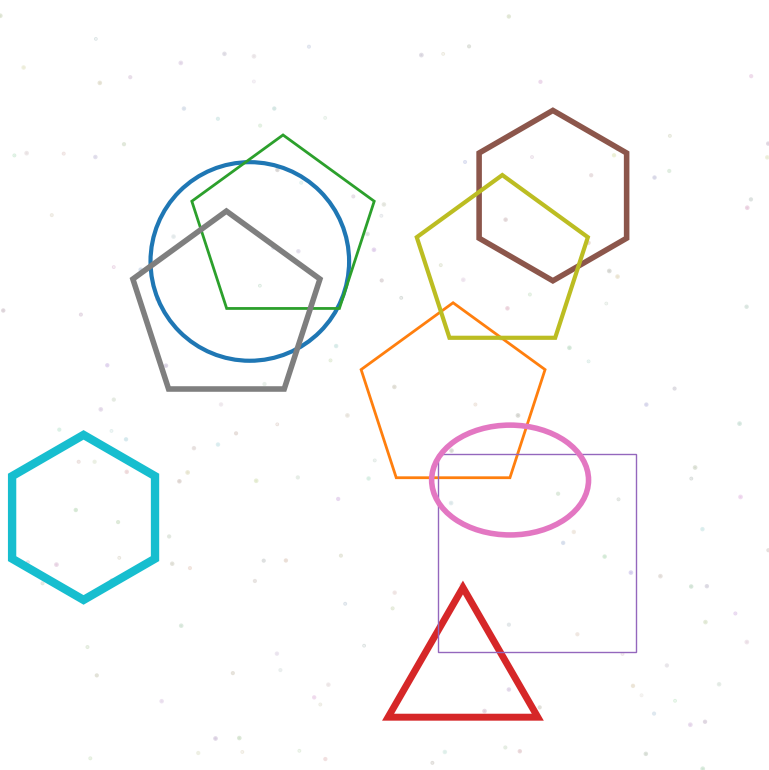[{"shape": "circle", "thickness": 1.5, "radius": 0.64, "center": [0.324, 0.66]}, {"shape": "pentagon", "thickness": 1, "radius": 0.63, "center": [0.588, 0.481]}, {"shape": "pentagon", "thickness": 1, "radius": 0.62, "center": [0.368, 0.7]}, {"shape": "triangle", "thickness": 2.5, "radius": 0.56, "center": [0.601, 0.125]}, {"shape": "square", "thickness": 0.5, "radius": 0.64, "center": [0.697, 0.282]}, {"shape": "hexagon", "thickness": 2, "radius": 0.55, "center": [0.718, 0.746]}, {"shape": "oval", "thickness": 2, "radius": 0.51, "center": [0.662, 0.377]}, {"shape": "pentagon", "thickness": 2, "radius": 0.64, "center": [0.294, 0.598]}, {"shape": "pentagon", "thickness": 1.5, "radius": 0.58, "center": [0.652, 0.656]}, {"shape": "hexagon", "thickness": 3, "radius": 0.54, "center": [0.109, 0.328]}]